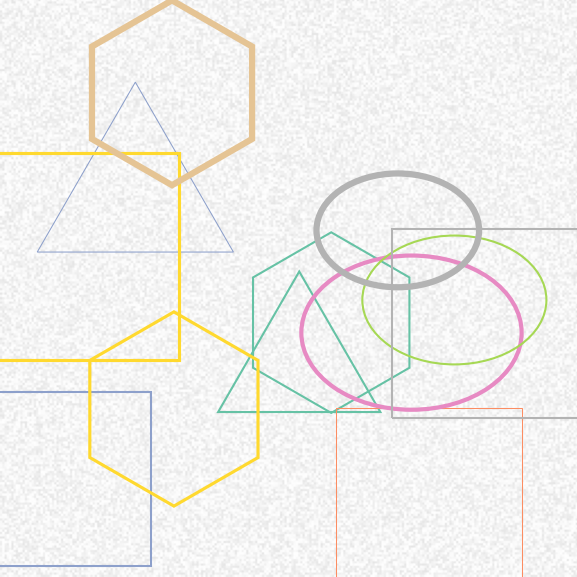[{"shape": "triangle", "thickness": 1, "radius": 0.81, "center": [0.518, 0.367]}, {"shape": "hexagon", "thickness": 1, "radius": 0.78, "center": [0.574, 0.44]}, {"shape": "square", "thickness": 0.5, "radius": 0.8, "center": [0.743, 0.132]}, {"shape": "triangle", "thickness": 0.5, "radius": 0.98, "center": [0.234, 0.661]}, {"shape": "square", "thickness": 1, "radius": 0.75, "center": [0.111, 0.17]}, {"shape": "oval", "thickness": 2, "radius": 0.95, "center": [0.713, 0.423]}, {"shape": "oval", "thickness": 1, "radius": 0.8, "center": [0.787, 0.48]}, {"shape": "square", "thickness": 1.5, "radius": 0.9, "center": [0.131, 0.554]}, {"shape": "hexagon", "thickness": 1.5, "radius": 0.84, "center": [0.301, 0.291]}, {"shape": "hexagon", "thickness": 3, "radius": 0.8, "center": [0.298, 0.839]}, {"shape": "square", "thickness": 1, "radius": 0.82, "center": [0.843, 0.438]}, {"shape": "oval", "thickness": 3, "radius": 0.7, "center": [0.689, 0.6]}]